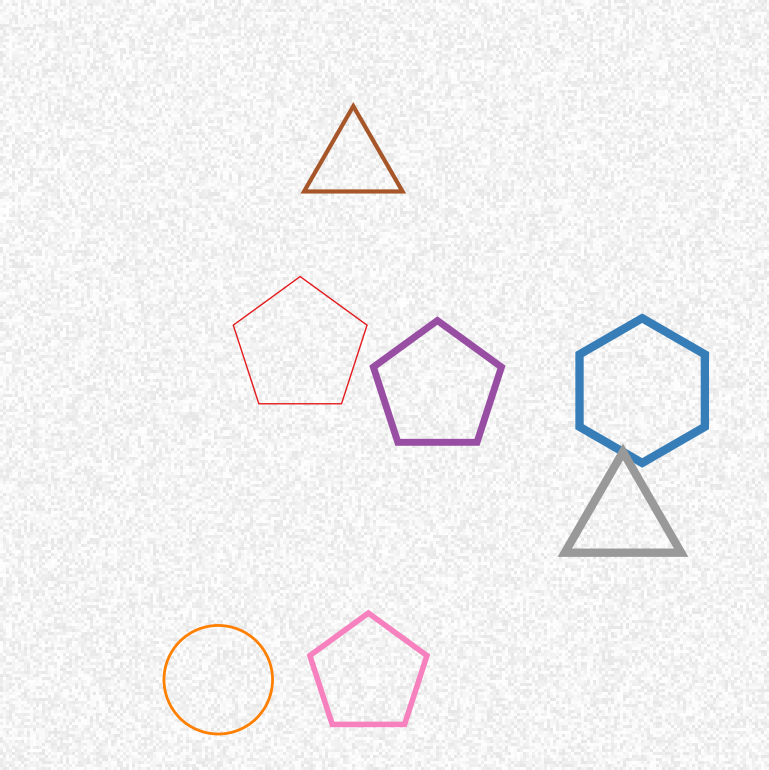[{"shape": "pentagon", "thickness": 0.5, "radius": 0.46, "center": [0.39, 0.55]}, {"shape": "hexagon", "thickness": 3, "radius": 0.47, "center": [0.834, 0.493]}, {"shape": "pentagon", "thickness": 2.5, "radius": 0.44, "center": [0.568, 0.496]}, {"shape": "circle", "thickness": 1, "radius": 0.35, "center": [0.283, 0.117]}, {"shape": "triangle", "thickness": 1.5, "radius": 0.37, "center": [0.459, 0.788]}, {"shape": "pentagon", "thickness": 2, "radius": 0.4, "center": [0.478, 0.124]}, {"shape": "triangle", "thickness": 3, "radius": 0.44, "center": [0.809, 0.326]}]